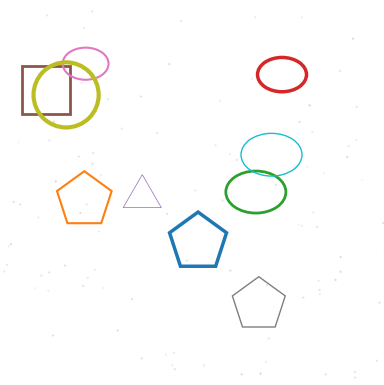[{"shape": "pentagon", "thickness": 2.5, "radius": 0.39, "center": [0.514, 0.371]}, {"shape": "pentagon", "thickness": 1.5, "radius": 0.37, "center": [0.219, 0.481]}, {"shape": "oval", "thickness": 2, "radius": 0.39, "center": [0.665, 0.501]}, {"shape": "oval", "thickness": 2.5, "radius": 0.32, "center": [0.733, 0.806]}, {"shape": "triangle", "thickness": 0.5, "radius": 0.29, "center": [0.37, 0.489]}, {"shape": "square", "thickness": 2, "radius": 0.31, "center": [0.119, 0.767]}, {"shape": "oval", "thickness": 1.5, "radius": 0.3, "center": [0.222, 0.835]}, {"shape": "pentagon", "thickness": 1, "radius": 0.36, "center": [0.672, 0.209]}, {"shape": "circle", "thickness": 3, "radius": 0.42, "center": [0.172, 0.754]}, {"shape": "oval", "thickness": 1, "radius": 0.4, "center": [0.705, 0.598]}]